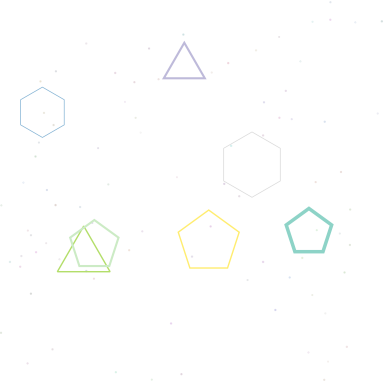[{"shape": "pentagon", "thickness": 2.5, "radius": 0.31, "center": [0.802, 0.396]}, {"shape": "triangle", "thickness": 1.5, "radius": 0.31, "center": [0.479, 0.827]}, {"shape": "hexagon", "thickness": 0.5, "radius": 0.33, "center": [0.11, 0.708]}, {"shape": "triangle", "thickness": 1, "radius": 0.4, "center": [0.217, 0.334]}, {"shape": "hexagon", "thickness": 0.5, "radius": 0.42, "center": [0.655, 0.572]}, {"shape": "pentagon", "thickness": 1.5, "radius": 0.33, "center": [0.245, 0.362]}, {"shape": "pentagon", "thickness": 1, "radius": 0.42, "center": [0.542, 0.371]}]